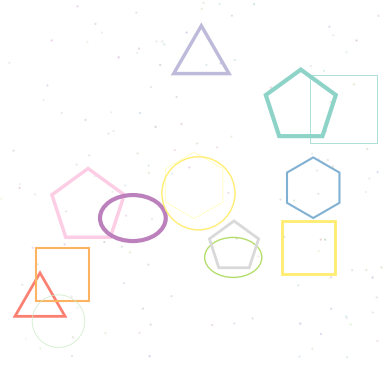[{"shape": "pentagon", "thickness": 3, "radius": 0.48, "center": [0.781, 0.724]}, {"shape": "square", "thickness": 0.5, "radius": 0.44, "center": [0.892, 0.717]}, {"shape": "hexagon", "thickness": 0.5, "radius": 0.43, "center": [0.504, 0.518]}, {"shape": "triangle", "thickness": 2.5, "radius": 0.41, "center": [0.523, 0.85]}, {"shape": "triangle", "thickness": 2, "radius": 0.38, "center": [0.104, 0.216]}, {"shape": "hexagon", "thickness": 1.5, "radius": 0.39, "center": [0.814, 0.512]}, {"shape": "square", "thickness": 1.5, "radius": 0.34, "center": [0.162, 0.287]}, {"shape": "oval", "thickness": 1, "radius": 0.37, "center": [0.606, 0.331]}, {"shape": "pentagon", "thickness": 2.5, "radius": 0.49, "center": [0.229, 0.464]}, {"shape": "pentagon", "thickness": 2, "radius": 0.34, "center": [0.608, 0.359]}, {"shape": "oval", "thickness": 3, "radius": 0.43, "center": [0.345, 0.434]}, {"shape": "circle", "thickness": 0.5, "radius": 0.34, "center": [0.152, 0.166]}, {"shape": "square", "thickness": 2, "radius": 0.34, "center": [0.801, 0.357]}, {"shape": "circle", "thickness": 1, "radius": 0.47, "center": [0.515, 0.498]}]